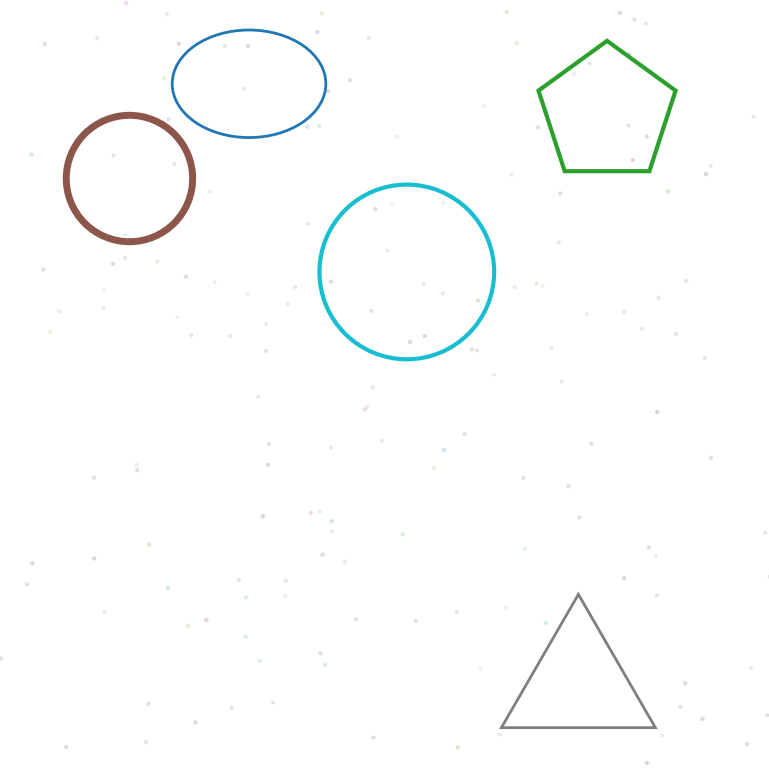[{"shape": "oval", "thickness": 1, "radius": 0.5, "center": [0.323, 0.891]}, {"shape": "pentagon", "thickness": 1.5, "radius": 0.47, "center": [0.788, 0.853]}, {"shape": "circle", "thickness": 2.5, "radius": 0.41, "center": [0.168, 0.768]}, {"shape": "triangle", "thickness": 1, "radius": 0.58, "center": [0.751, 0.113]}, {"shape": "circle", "thickness": 1.5, "radius": 0.57, "center": [0.528, 0.647]}]